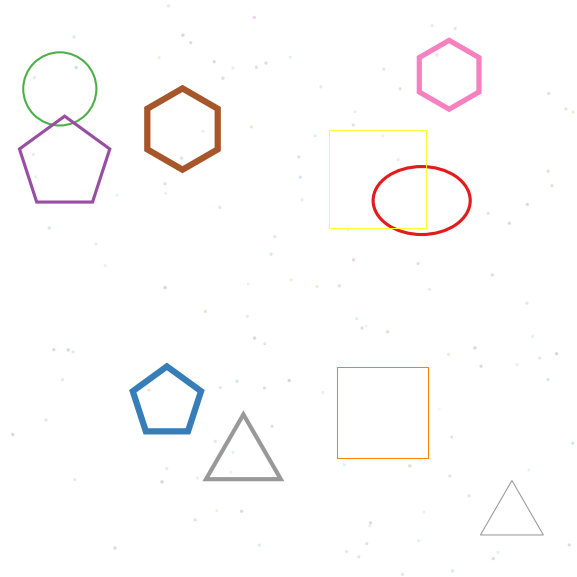[{"shape": "oval", "thickness": 1.5, "radius": 0.42, "center": [0.73, 0.652]}, {"shape": "pentagon", "thickness": 3, "radius": 0.31, "center": [0.289, 0.302]}, {"shape": "circle", "thickness": 1, "radius": 0.32, "center": [0.104, 0.845]}, {"shape": "pentagon", "thickness": 1.5, "radius": 0.41, "center": [0.112, 0.716]}, {"shape": "square", "thickness": 0.5, "radius": 0.39, "center": [0.662, 0.284]}, {"shape": "square", "thickness": 0.5, "radius": 0.42, "center": [0.653, 0.689]}, {"shape": "hexagon", "thickness": 3, "radius": 0.35, "center": [0.316, 0.776]}, {"shape": "hexagon", "thickness": 2.5, "radius": 0.3, "center": [0.778, 0.87]}, {"shape": "triangle", "thickness": 0.5, "radius": 0.31, "center": [0.886, 0.104]}, {"shape": "triangle", "thickness": 2, "radius": 0.37, "center": [0.421, 0.207]}]